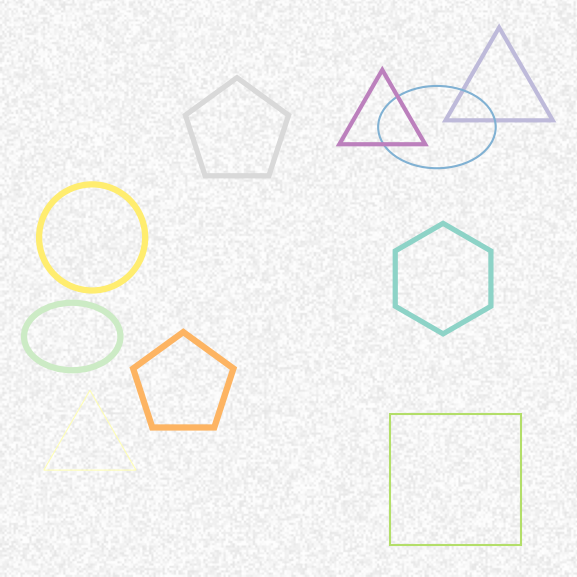[{"shape": "hexagon", "thickness": 2.5, "radius": 0.48, "center": [0.767, 0.517]}, {"shape": "triangle", "thickness": 0.5, "radius": 0.46, "center": [0.156, 0.231]}, {"shape": "triangle", "thickness": 2, "radius": 0.54, "center": [0.864, 0.844]}, {"shape": "oval", "thickness": 1, "radius": 0.51, "center": [0.757, 0.779]}, {"shape": "pentagon", "thickness": 3, "radius": 0.46, "center": [0.317, 0.333]}, {"shape": "square", "thickness": 1, "radius": 0.57, "center": [0.789, 0.169]}, {"shape": "pentagon", "thickness": 2.5, "radius": 0.47, "center": [0.41, 0.771]}, {"shape": "triangle", "thickness": 2, "radius": 0.43, "center": [0.662, 0.792]}, {"shape": "oval", "thickness": 3, "radius": 0.42, "center": [0.125, 0.416]}, {"shape": "circle", "thickness": 3, "radius": 0.46, "center": [0.16, 0.588]}]